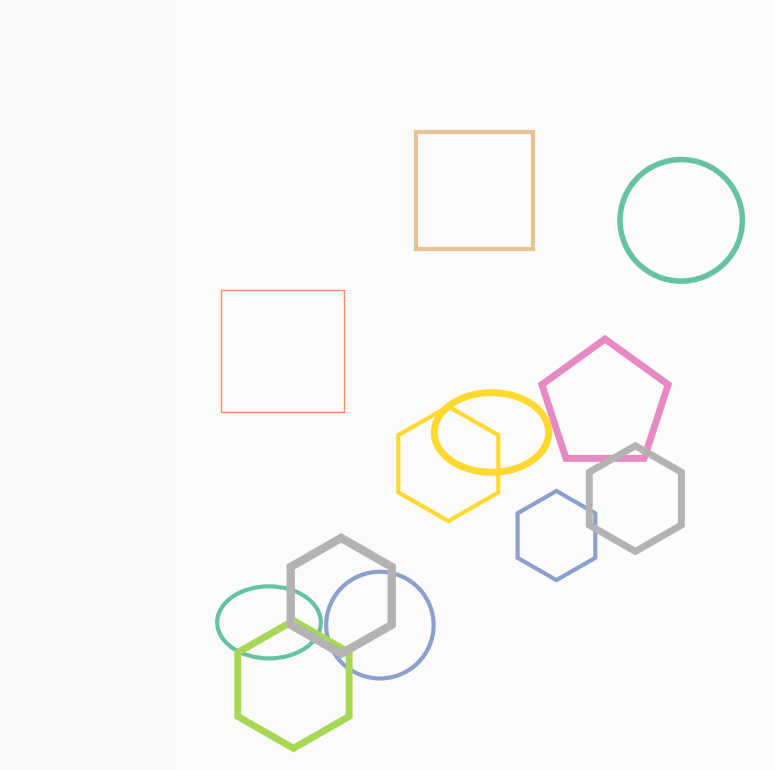[{"shape": "oval", "thickness": 1.5, "radius": 0.33, "center": [0.347, 0.192]}, {"shape": "circle", "thickness": 2, "radius": 0.39, "center": [0.879, 0.714]}, {"shape": "square", "thickness": 0.5, "radius": 0.4, "center": [0.364, 0.544]}, {"shape": "circle", "thickness": 1.5, "radius": 0.35, "center": [0.49, 0.188]}, {"shape": "hexagon", "thickness": 1.5, "radius": 0.29, "center": [0.718, 0.304]}, {"shape": "pentagon", "thickness": 2.5, "radius": 0.43, "center": [0.781, 0.474]}, {"shape": "hexagon", "thickness": 2.5, "radius": 0.41, "center": [0.379, 0.111]}, {"shape": "oval", "thickness": 2.5, "radius": 0.37, "center": [0.634, 0.438]}, {"shape": "hexagon", "thickness": 1.5, "radius": 0.37, "center": [0.578, 0.398]}, {"shape": "square", "thickness": 1.5, "radius": 0.38, "center": [0.612, 0.753]}, {"shape": "hexagon", "thickness": 2.5, "radius": 0.34, "center": [0.82, 0.352]}, {"shape": "hexagon", "thickness": 3, "radius": 0.38, "center": [0.44, 0.226]}]